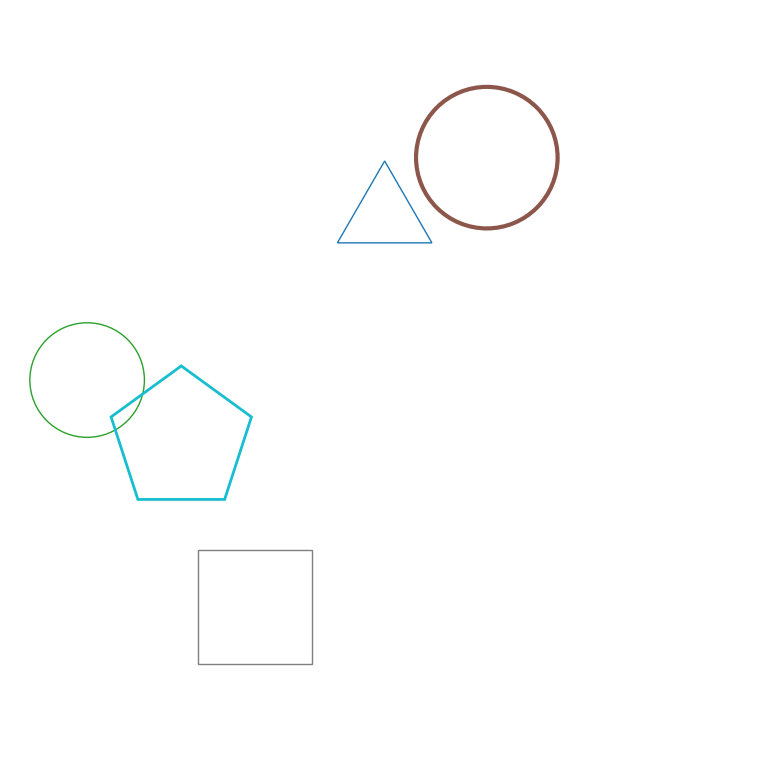[{"shape": "triangle", "thickness": 0.5, "radius": 0.35, "center": [0.5, 0.72]}, {"shape": "circle", "thickness": 0.5, "radius": 0.37, "center": [0.113, 0.506]}, {"shape": "circle", "thickness": 1.5, "radius": 0.46, "center": [0.632, 0.795]}, {"shape": "square", "thickness": 0.5, "radius": 0.37, "center": [0.331, 0.211]}, {"shape": "pentagon", "thickness": 1, "radius": 0.48, "center": [0.235, 0.429]}]